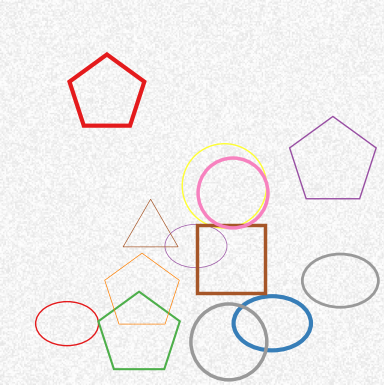[{"shape": "pentagon", "thickness": 3, "radius": 0.51, "center": [0.278, 0.756]}, {"shape": "oval", "thickness": 1, "radius": 0.41, "center": [0.174, 0.159]}, {"shape": "oval", "thickness": 3, "radius": 0.5, "center": [0.707, 0.16]}, {"shape": "pentagon", "thickness": 1.5, "radius": 0.56, "center": [0.361, 0.131]}, {"shape": "pentagon", "thickness": 1, "radius": 0.59, "center": [0.865, 0.579]}, {"shape": "oval", "thickness": 0.5, "radius": 0.4, "center": [0.509, 0.361]}, {"shape": "pentagon", "thickness": 0.5, "radius": 0.51, "center": [0.369, 0.241]}, {"shape": "circle", "thickness": 1, "radius": 0.55, "center": [0.583, 0.517]}, {"shape": "triangle", "thickness": 0.5, "radius": 0.41, "center": [0.391, 0.4]}, {"shape": "square", "thickness": 2.5, "radius": 0.44, "center": [0.6, 0.327]}, {"shape": "circle", "thickness": 2.5, "radius": 0.45, "center": [0.605, 0.499]}, {"shape": "oval", "thickness": 2, "radius": 0.49, "center": [0.884, 0.271]}, {"shape": "circle", "thickness": 2.5, "radius": 0.49, "center": [0.594, 0.112]}]